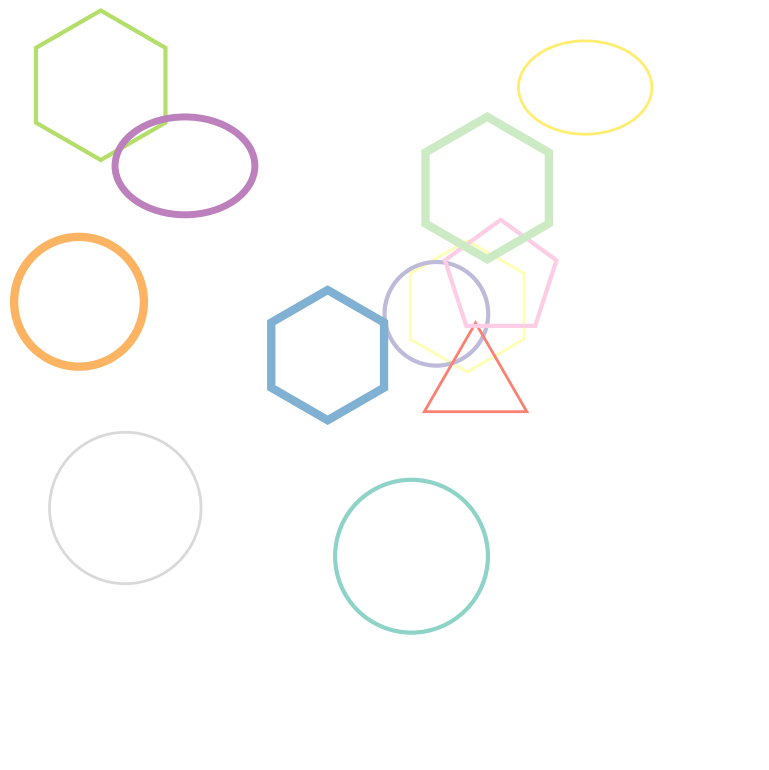[{"shape": "circle", "thickness": 1.5, "radius": 0.5, "center": [0.534, 0.278]}, {"shape": "hexagon", "thickness": 1, "radius": 0.43, "center": [0.607, 0.602]}, {"shape": "circle", "thickness": 1.5, "radius": 0.34, "center": [0.567, 0.592]}, {"shape": "triangle", "thickness": 1, "radius": 0.38, "center": [0.618, 0.504]}, {"shape": "hexagon", "thickness": 3, "radius": 0.42, "center": [0.426, 0.539]}, {"shape": "circle", "thickness": 3, "radius": 0.42, "center": [0.103, 0.608]}, {"shape": "hexagon", "thickness": 1.5, "radius": 0.49, "center": [0.131, 0.889]}, {"shape": "pentagon", "thickness": 1.5, "radius": 0.38, "center": [0.65, 0.638]}, {"shape": "circle", "thickness": 1, "radius": 0.49, "center": [0.163, 0.34]}, {"shape": "oval", "thickness": 2.5, "radius": 0.45, "center": [0.24, 0.785]}, {"shape": "hexagon", "thickness": 3, "radius": 0.46, "center": [0.633, 0.756]}, {"shape": "oval", "thickness": 1, "radius": 0.43, "center": [0.76, 0.886]}]